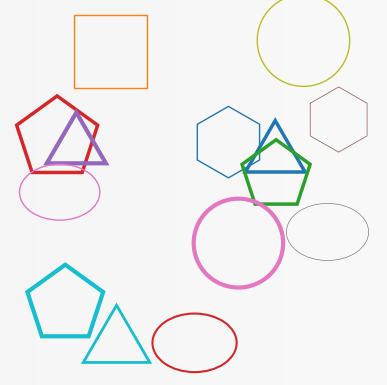[{"shape": "triangle", "thickness": 2.5, "radius": 0.45, "center": [0.71, 0.598]}, {"shape": "hexagon", "thickness": 1, "radius": 0.46, "center": [0.59, 0.631]}, {"shape": "square", "thickness": 1, "radius": 0.48, "center": [0.285, 0.866]}, {"shape": "pentagon", "thickness": 2.5, "radius": 0.46, "center": [0.712, 0.545]}, {"shape": "pentagon", "thickness": 2.5, "radius": 0.55, "center": [0.147, 0.641]}, {"shape": "oval", "thickness": 1.5, "radius": 0.54, "center": [0.502, 0.11]}, {"shape": "triangle", "thickness": 3, "radius": 0.44, "center": [0.197, 0.62]}, {"shape": "hexagon", "thickness": 0.5, "radius": 0.42, "center": [0.874, 0.689]}, {"shape": "circle", "thickness": 3, "radius": 0.58, "center": [0.615, 0.369]}, {"shape": "oval", "thickness": 1, "radius": 0.52, "center": [0.154, 0.501]}, {"shape": "oval", "thickness": 0.5, "radius": 0.53, "center": [0.845, 0.398]}, {"shape": "circle", "thickness": 1, "radius": 0.6, "center": [0.783, 0.895]}, {"shape": "pentagon", "thickness": 3, "radius": 0.51, "center": [0.168, 0.21]}, {"shape": "triangle", "thickness": 2, "radius": 0.49, "center": [0.301, 0.108]}]